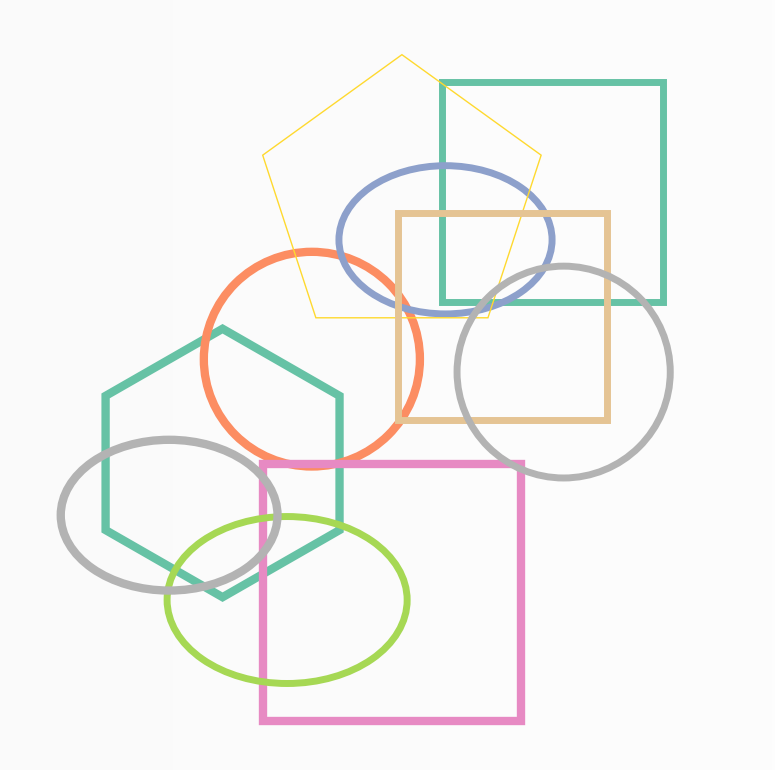[{"shape": "hexagon", "thickness": 3, "radius": 0.87, "center": [0.287, 0.399]}, {"shape": "square", "thickness": 2.5, "radius": 0.71, "center": [0.713, 0.751]}, {"shape": "circle", "thickness": 3, "radius": 0.7, "center": [0.402, 0.534]}, {"shape": "oval", "thickness": 2.5, "radius": 0.69, "center": [0.575, 0.689]}, {"shape": "square", "thickness": 3, "radius": 0.83, "center": [0.506, 0.231]}, {"shape": "oval", "thickness": 2.5, "radius": 0.77, "center": [0.37, 0.221]}, {"shape": "pentagon", "thickness": 0.5, "radius": 0.94, "center": [0.519, 0.74]}, {"shape": "square", "thickness": 2.5, "radius": 0.67, "center": [0.649, 0.589]}, {"shape": "circle", "thickness": 2.5, "radius": 0.69, "center": [0.727, 0.517]}, {"shape": "oval", "thickness": 3, "radius": 0.7, "center": [0.218, 0.331]}]